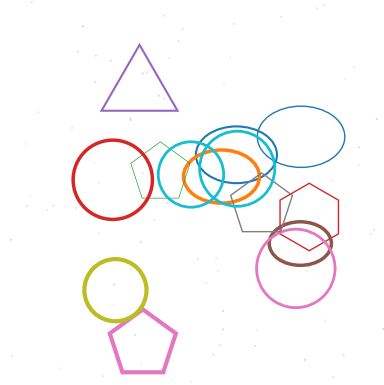[{"shape": "oval", "thickness": 1, "radius": 0.57, "center": [0.782, 0.645]}, {"shape": "oval", "thickness": 1.5, "radius": 0.53, "center": [0.614, 0.598]}, {"shape": "oval", "thickness": 2.5, "radius": 0.49, "center": [0.575, 0.541]}, {"shape": "pentagon", "thickness": 0.5, "radius": 0.4, "center": [0.417, 0.551]}, {"shape": "circle", "thickness": 2.5, "radius": 0.51, "center": [0.293, 0.533]}, {"shape": "hexagon", "thickness": 1, "radius": 0.44, "center": [0.803, 0.436]}, {"shape": "triangle", "thickness": 1.5, "radius": 0.57, "center": [0.362, 0.769]}, {"shape": "oval", "thickness": 2.5, "radius": 0.4, "center": [0.78, 0.367]}, {"shape": "pentagon", "thickness": 3, "radius": 0.45, "center": [0.371, 0.106]}, {"shape": "circle", "thickness": 2, "radius": 0.51, "center": [0.768, 0.303]}, {"shape": "pentagon", "thickness": 1, "radius": 0.42, "center": [0.679, 0.467]}, {"shape": "circle", "thickness": 3, "radius": 0.4, "center": [0.3, 0.246]}, {"shape": "circle", "thickness": 2, "radius": 0.42, "center": [0.496, 0.547]}, {"shape": "circle", "thickness": 2, "radius": 0.49, "center": [0.616, 0.562]}]